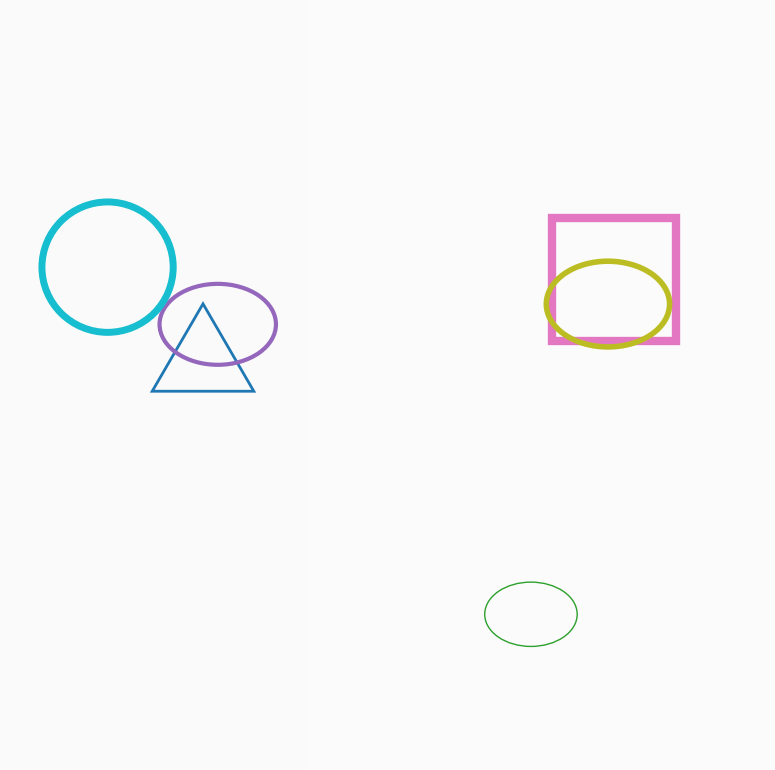[{"shape": "triangle", "thickness": 1, "radius": 0.38, "center": [0.262, 0.53]}, {"shape": "oval", "thickness": 0.5, "radius": 0.3, "center": [0.685, 0.202]}, {"shape": "oval", "thickness": 1.5, "radius": 0.38, "center": [0.281, 0.579]}, {"shape": "square", "thickness": 3, "radius": 0.4, "center": [0.793, 0.637]}, {"shape": "oval", "thickness": 2, "radius": 0.4, "center": [0.784, 0.605]}, {"shape": "circle", "thickness": 2.5, "radius": 0.42, "center": [0.139, 0.653]}]